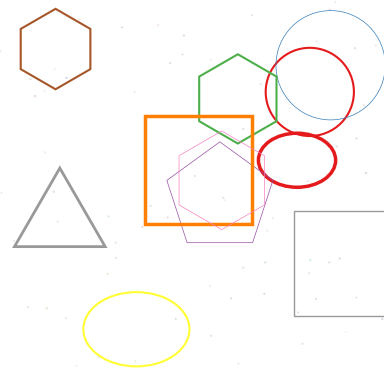[{"shape": "oval", "thickness": 2.5, "radius": 0.5, "center": [0.771, 0.584]}, {"shape": "circle", "thickness": 1.5, "radius": 0.57, "center": [0.805, 0.761]}, {"shape": "circle", "thickness": 0.5, "radius": 0.71, "center": [0.859, 0.831]}, {"shape": "hexagon", "thickness": 1.5, "radius": 0.58, "center": [0.618, 0.743]}, {"shape": "pentagon", "thickness": 0.5, "radius": 0.72, "center": [0.571, 0.487]}, {"shape": "square", "thickness": 2.5, "radius": 0.7, "center": [0.515, 0.558]}, {"shape": "oval", "thickness": 1.5, "radius": 0.69, "center": [0.354, 0.145]}, {"shape": "hexagon", "thickness": 1.5, "radius": 0.52, "center": [0.144, 0.873]}, {"shape": "hexagon", "thickness": 0.5, "radius": 0.64, "center": [0.576, 0.532]}, {"shape": "square", "thickness": 1, "radius": 0.68, "center": [0.899, 0.315]}, {"shape": "triangle", "thickness": 2, "radius": 0.68, "center": [0.155, 0.427]}]